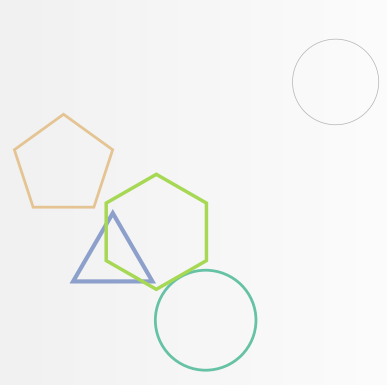[{"shape": "circle", "thickness": 2, "radius": 0.65, "center": [0.531, 0.168]}, {"shape": "triangle", "thickness": 3, "radius": 0.59, "center": [0.291, 0.328]}, {"shape": "hexagon", "thickness": 2.5, "radius": 0.75, "center": [0.403, 0.398]}, {"shape": "pentagon", "thickness": 2, "radius": 0.67, "center": [0.164, 0.57]}, {"shape": "circle", "thickness": 0.5, "radius": 0.56, "center": [0.866, 0.787]}]